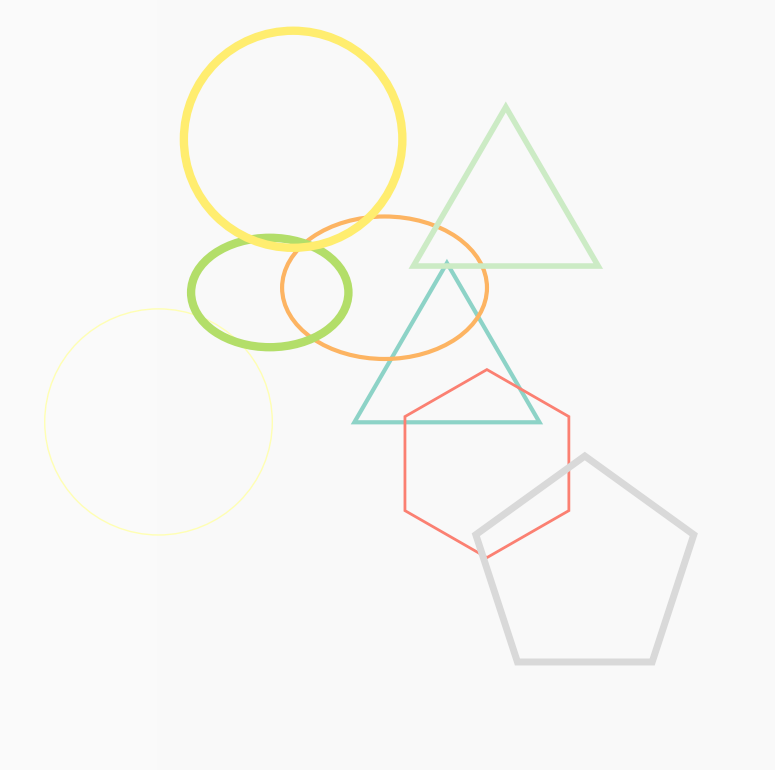[{"shape": "triangle", "thickness": 1.5, "radius": 0.69, "center": [0.577, 0.521]}, {"shape": "circle", "thickness": 0.5, "radius": 0.73, "center": [0.205, 0.452]}, {"shape": "hexagon", "thickness": 1, "radius": 0.61, "center": [0.628, 0.398]}, {"shape": "oval", "thickness": 1.5, "radius": 0.66, "center": [0.496, 0.626]}, {"shape": "oval", "thickness": 3, "radius": 0.51, "center": [0.348, 0.62]}, {"shape": "pentagon", "thickness": 2.5, "radius": 0.74, "center": [0.755, 0.26]}, {"shape": "triangle", "thickness": 2, "radius": 0.69, "center": [0.653, 0.723]}, {"shape": "circle", "thickness": 3, "radius": 0.7, "center": [0.378, 0.819]}]